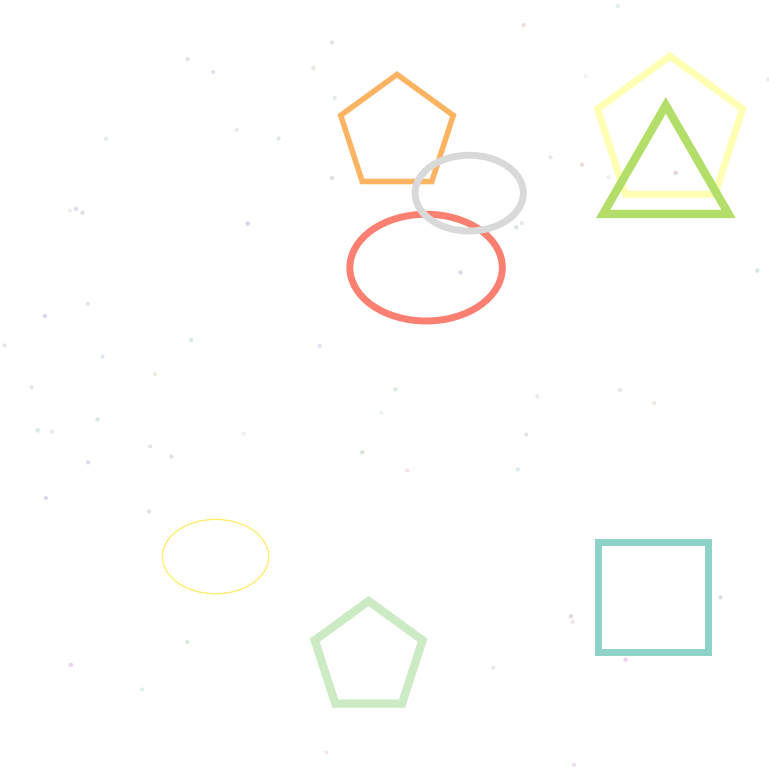[{"shape": "square", "thickness": 2.5, "radius": 0.36, "center": [0.848, 0.225]}, {"shape": "pentagon", "thickness": 2.5, "radius": 0.5, "center": [0.87, 0.828]}, {"shape": "oval", "thickness": 2.5, "radius": 0.5, "center": [0.553, 0.652]}, {"shape": "pentagon", "thickness": 2, "radius": 0.38, "center": [0.516, 0.826]}, {"shape": "triangle", "thickness": 3, "radius": 0.47, "center": [0.865, 0.769]}, {"shape": "oval", "thickness": 2.5, "radius": 0.35, "center": [0.609, 0.749]}, {"shape": "pentagon", "thickness": 3, "radius": 0.37, "center": [0.479, 0.146]}, {"shape": "oval", "thickness": 0.5, "radius": 0.35, "center": [0.28, 0.277]}]